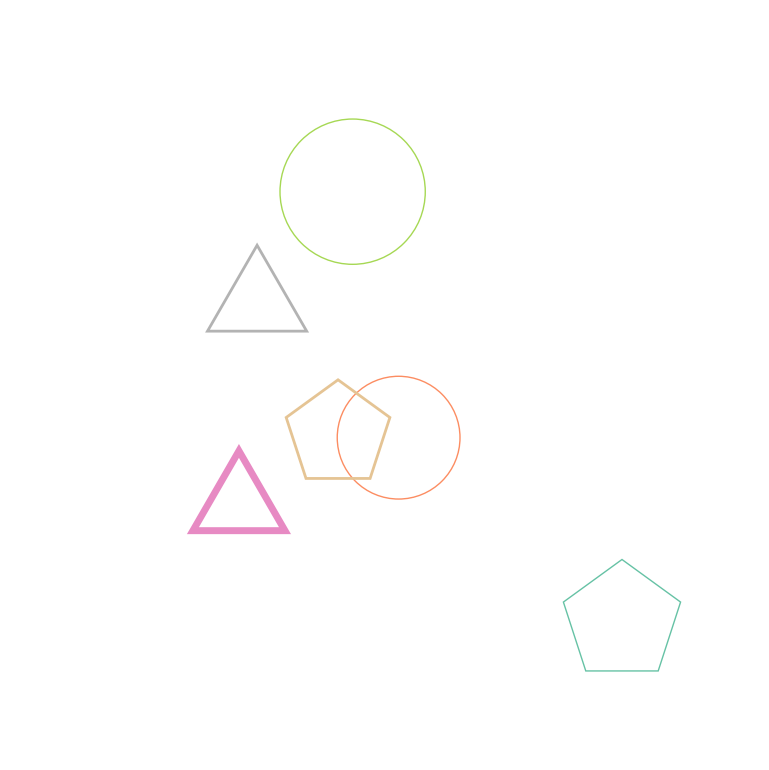[{"shape": "pentagon", "thickness": 0.5, "radius": 0.4, "center": [0.808, 0.193]}, {"shape": "circle", "thickness": 0.5, "radius": 0.4, "center": [0.518, 0.432]}, {"shape": "triangle", "thickness": 2.5, "radius": 0.35, "center": [0.31, 0.345]}, {"shape": "circle", "thickness": 0.5, "radius": 0.47, "center": [0.458, 0.751]}, {"shape": "pentagon", "thickness": 1, "radius": 0.35, "center": [0.439, 0.436]}, {"shape": "triangle", "thickness": 1, "radius": 0.37, "center": [0.334, 0.607]}]